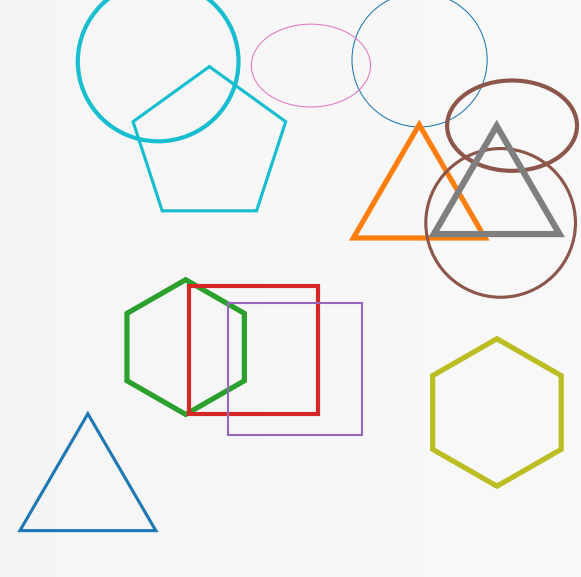[{"shape": "triangle", "thickness": 1.5, "radius": 0.67, "center": [0.151, 0.148]}, {"shape": "circle", "thickness": 0.5, "radius": 0.58, "center": [0.722, 0.896]}, {"shape": "triangle", "thickness": 2.5, "radius": 0.65, "center": [0.721, 0.652]}, {"shape": "hexagon", "thickness": 2.5, "radius": 0.58, "center": [0.319, 0.398]}, {"shape": "square", "thickness": 2, "radius": 0.55, "center": [0.436, 0.392]}, {"shape": "square", "thickness": 1, "radius": 0.58, "center": [0.508, 0.36]}, {"shape": "circle", "thickness": 1.5, "radius": 0.64, "center": [0.861, 0.613]}, {"shape": "oval", "thickness": 2, "radius": 0.56, "center": [0.881, 0.782]}, {"shape": "oval", "thickness": 0.5, "radius": 0.51, "center": [0.535, 0.886]}, {"shape": "triangle", "thickness": 3, "radius": 0.62, "center": [0.855, 0.656]}, {"shape": "hexagon", "thickness": 2.5, "radius": 0.64, "center": [0.855, 0.285]}, {"shape": "pentagon", "thickness": 1.5, "radius": 0.69, "center": [0.36, 0.746]}, {"shape": "circle", "thickness": 2, "radius": 0.69, "center": [0.272, 0.893]}]